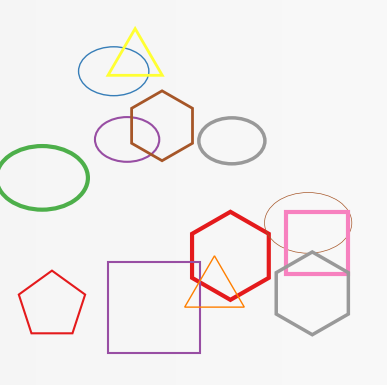[{"shape": "hexagon", "thickness": 3, "radius": 0.57, "center": [0.595, 0.335]}, {"shape": "pentagon", "thickness": 1.5, "radius": 0.45, "center": [0.134, 0.207]}, {"shape": "oval", "thickness": 1, "radius": 0.45, "center": [0.293, 0.815]}, {"shape": "oval", "thickness": 3, "radius": 0.59, "center": [0.109, 0.538]}, {"shape": "square", "thickness": 1.5, "radius": 0.59, "center": [0.397, 0.202]}, {"shape": "oval", "thickness": 1.5, "radius": 0.41, "center": [0.328, 0.638]}, {"shape": "triangle", "thickness": 1, "radius": 0.44, "center": [0.553, 0.247]}, {"shape": "triangle", "thickness": 2, "radius": 0.4, "center": [0.349, 0.845]}, {"shape": "oval", "thickness": 0.5, "radius": 0.56, "center": [0.795, 0.421]}, {"shape": "hexagon", "thickness": 2, "radius": 0.45, "center": [0.418, 0.673]}, {"shape": "square", "thickness": 3, "radius": 0.4, "center": [0.819, 0.369]}, {"shape": "oval", "thickness": 2.5, "radius": 0.43, "center": [0.598, 0.634]}, {"shape": "hexagon", "thickness": 2.5, "radius": 0.54, "center": [0.806, 0.238]}]